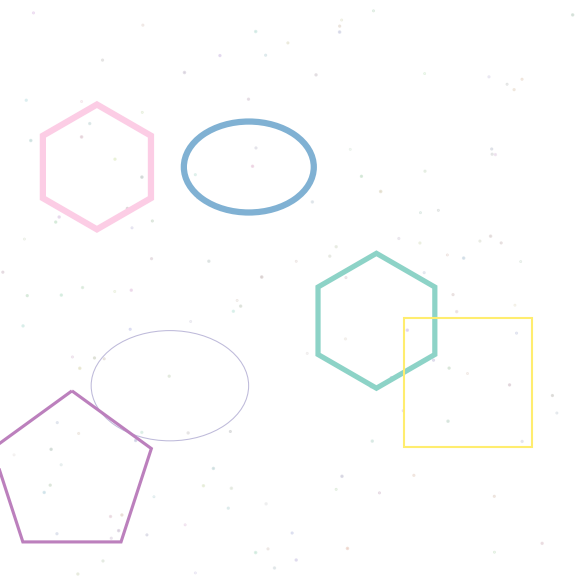[{"shape": "hexagon", "thickness": 2.5, "radius": 0.58, "center": [0.652, 0.444]}, {"shape": "oval", "thickness": 0.5, "radius": 0.68, "center": [0.294, 0.331]}, {"shape": "oval", "thickness": 3, "radius": 0.56, "center": [0.431, 0.71]}, {"shape": "hexagon", "thickness": 3, "radius": 0.54, "center": [0.168, 0.71]}, {"shape": "pentagon", "thickness": 1.5, "radius": 0.72, "center": [0.125, 0.178]}, {"shape": "square", "thickness": 1, "radius": 0.56, "center": [0.81, 0.337]}]